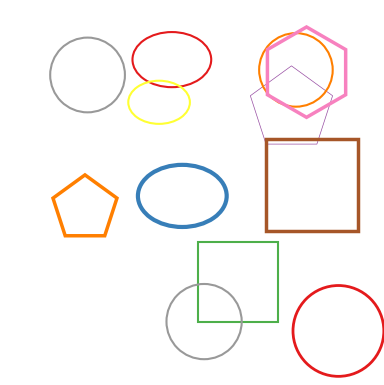[{"shape": "oval", "thickness": 1.5, "radius": 0.51, "center": [0.446, 0.845]}, {"shape": "circle", "thickness": 2, "radius": 0.59, "center": [0.879, 0.14]}, {"shape": "oval", "thickness": 3, "radius": 0.58, "center": [0.474, 0.491]}, {"shape": "square", "thickness": 1.5, "radius": 0.52, "center": [0.619, 0.268]}, {"shape": "pentagon", "thickness": 0.5, "radius": 0.56, "center": [0.757, 0.717]}, {"shape": "pentagon", "thickness": 2.5, "radius": 0.44, "center": [0.221, 0.458]}, {"shape": "circle", "thickness": 1.5, "radius": 0.48, "center": [0.769, 0.818]}, {"shape": "oval", "thickness": 1.5, "radius": 0.4, "center": [0.413, 0.734]}, {"shape": "square", "thickness": 2.5, "radius": 0.6, "center": [0.81, 0.521]}, {"shape": "hexagon", "thickness": 2.5, "radius": 0.59, "center": [0.796, 0.813]}, {"shape": "circle", "thickness": 1.5, "radius": 0.49, "center": [0.227, 0.805]}, {"shape": "circle", "thickness": 1.5, "radius": 0.49, "center": [0.53, 0.165]}]